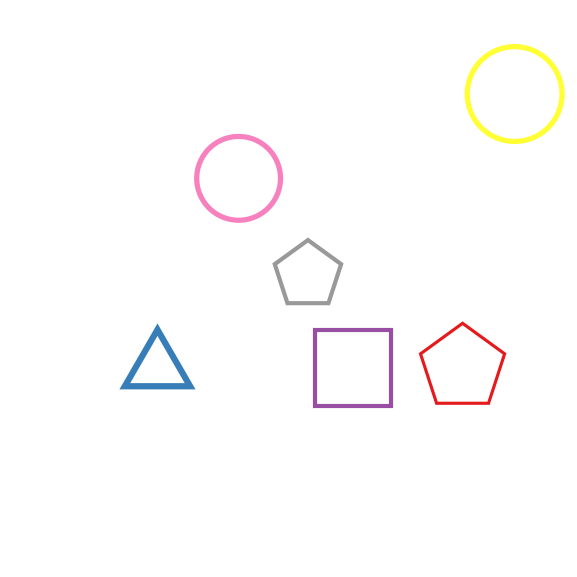[{"shape": "pentagon", "thickness": 1.5, "radius": 0.38, "center": [0.801, 0.363]}, {"shape": "triangle", "thickness": 3, "radius": 0.33, "center": [0.273, 0.363]}, {"shape": "square", "thickness": 2, "radius": 0.33, "center": [0.611, 0.362]}, {"shape": "circle", "thickness": 2.5, "radius": 0.41, "center": [0.891, 0.836]}, {"shape": "circle", "thickness": 2.5, "radius": 0.36, "center": [0.413, 0.69]}, {"shape": "pentagon", "thickness": 2, "radius": 0.3, "center": [0.533, 0.523]}]